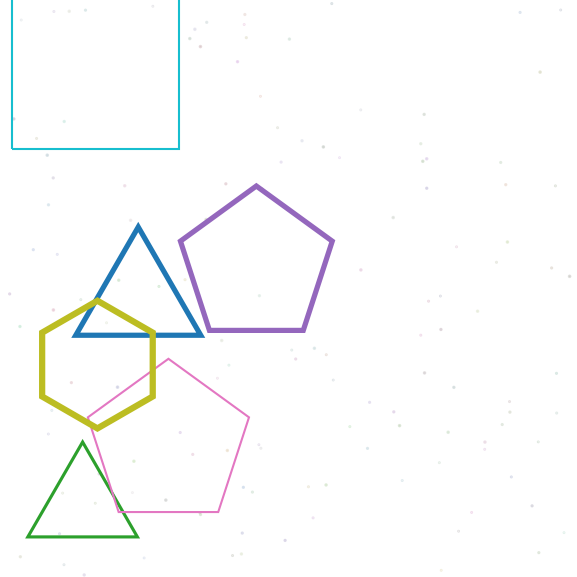[{"shape": "triangle", "thickness": 2.5, "radius": 0.62, "center": [0.239, 0.481]}, {"shape": "triangle", "thickness": 1.5, "radius": 0.55, "center": [0.143, 0.124]}, {"shape": "pentagon", "thickness": 2.5, "radius": 0.69, "center": [0.444, 0.539]}, {"shape": "pentagon", "thickness": 1, "radius": 0.73, "center": [0.292, 0.231]}, {"shape": "hexagon", "thickness": 3, "radius": 0.55, "center": [0.169, 0.368]}, {"shape": "square", "thickness": 1, "radius": 0.73, "center": [0.165, 0.886]}]